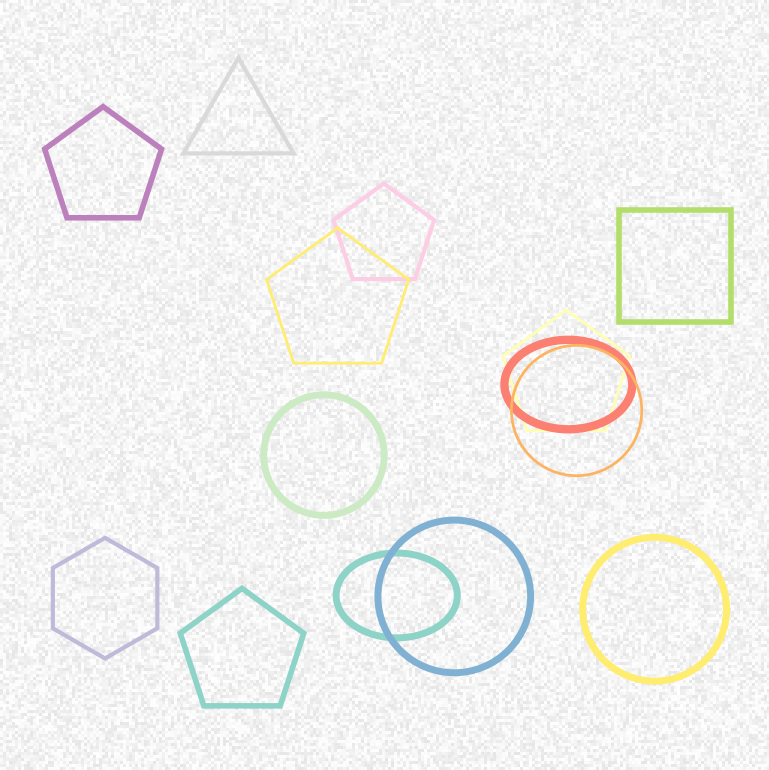[{"shape": "oval", "thickness": 2.5, "radius": 0.39, "center": [0.515, 0.227]}, {"shape": "pentagon", "thickness": 2, "radius": 0.42, "center": [0.314, 0.152]}, {"shape": "pentagon", "thickness": 1, "radius": 0.43, "center": [0.735, 0.511]}, {"shape": "hexagon", "thickness": 1.5, "radius": 0.39, "center": [0.136, 0.223]}, {"shape": "oval", "thickness": 3, "radius": 0.42, "center": [0.738, 0.501]}, {"shape": "circle", "thickness": 2.5, "radius": 0.5, "center": [0.59, 0.225]}, {"shape": "circle", "thickness": 1, "radius": 0.42, "center": [0.749, 0.467]}, {"shape": "square", "thickness": 2, "radius": 0.36, "center": [0.876, 0.654]}, {"shape": "pentagon", "thickness": 1.5, "radius": 0.34, "center": [0.498, 0.693]}, {"shape": "triangle", "thickness": 1.5, "radius": 0.41, "center": [0.31, 0.842]}, {"shape": "pentagon", "thickness": 2, "radius": 0.4, "center": [0.134, 0.782]}, {"shape": "circle", "thickness": 2.5, "radius": 0.39, "center": [0.421, 0.409]}, {"shape": "pentagon", "thickness": 1, "radius": 0.49, "center": [0.438, 0.607]}, {"shape": "circle", "thickness": 2.5, "radius": 0.47, "center": [0.85, 0.209]}]